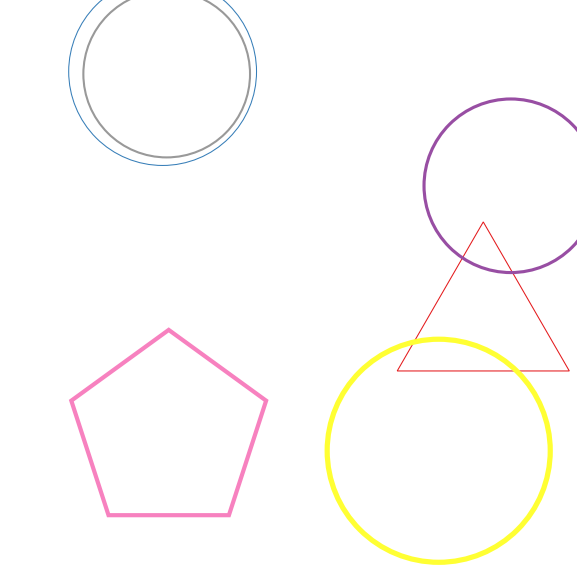[{"shape": "triangle", "thickness": 0.5, "radius": 0.86, "center": [0.837, 0.443]}, {"shape": "circle", "thickness": 0.5, "radius": 0.81, "center": [0.282, 0.875]}, {"shape": "circle", "thickness": 1.5, "radius": 0.75, "center": [0.885, 0.677]}, {"shape": "circle", "thickness": 2.5, "radius": 0.97, "center": [0.76, 0.219]}, {"shape": "pentagon", "thickness": 2, "radius": 0.89, "center": [0.292, 0.251]}, {"shape": "circle", "thickness": 1, "radius": 0.72, "center": [0.289, 0.871]}]